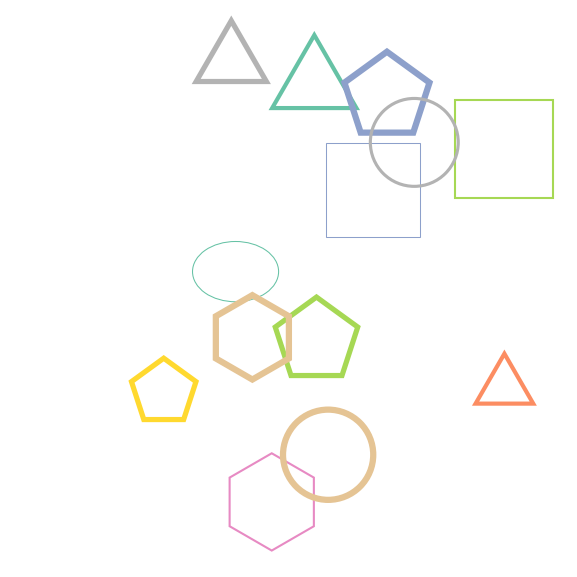[{"shape": "oval", "thickness": 0.5, "radius": 0.37, "center": [0.408, 0.529]}, {"shape": "triangle", "thickness": 2, "radius": 0.42, "center": [0.544, 0.854]}, {"shape": "triangle", "thickness": 2, "radius": 0.29, "center": [0.873, 0.329]}, {"shape": "pentagon", "thickness": 3, "radius": 0.39, "center": [0.67, 0.832]}, {"shape": "square", "thickness": 0.5, "radius": 0.41, "center": [0.646, 0.67]}, {"shape": "hexagon", "thickness": 1, "radius": 0.42, "center": [0.471, 0.13]}, {"shape": "square", "thickness": 1, "radius": 0.42, "center": [0.873, 0.742]}, {"shape": "pentagon", "thickness": 2.5, "radius": 0.38, "center": [0.548, 0.41]}, {"shape": "pentagon", "thickness": 2.5, "radius": 0.29, "center": [0.284, 0.32]}, {"shape": "hexagon", "thickness": 3, "radius": 0.37, "center": [0.437, 0.415]}, {"shape": "circle", "thickness": 3, "radius": 0.39, "center": [0.568, 0.212]}, {"shape": "circle", "thickness": 1.5, "radius": 0.38, "center": [0.717, 0.753]}, {"shape": "triangle", "thickness": 2.5, "radius": 0.35, "center": [0.4, 0.893]}]